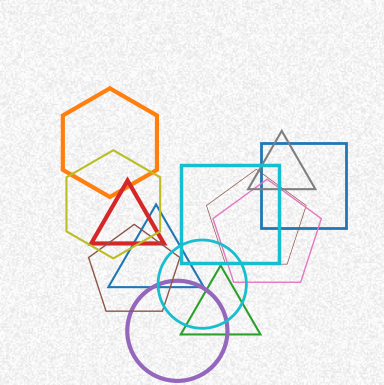[{"shape": "triangle", "thickness": 1.5, "radius": 0.72, "center": [0.405, 0.326]}, {"shape": "square", "thickness": 2, "radius": 0.55, "center": [0.788, 0.518]}, {"shape": "hexagon", "thickness": 3, "radius": 0.71, "center": [0.285, 0.629]}, {"shape": "triangle", "thickness": 1.5, "radius": 0.6, "center": [0.573, 0.191]}, {"shape": "triangle", "thickness": 3, "radius": 0.54, "center": [0.331, 0.422]}, {"shape": "circle", "thickness": 3, "radius": 0.65, "center": [0.461, 0.141]}, {"shape": "pentagon", "thickness": 1, "radius": 0.62, "center": [0.349, 0.293]}, {"shape": "pentagon", "thickness": 0.5, "radius": 0.68, "center": [0.666, 0.424]}, {"shape": "pentagon", "thickness": 1, "radius": 0.74, "center": [0.694, 0.387]}, {"shape": "triangle", "thickness": 1.5, "radius": 0.5, "center": [0.732, 0.559]}, {"shape": "hexagon", "thickness": 1.5, "radius": 0.7, "center": [0.294, 0.469]}, {"shape": "circle", "thickness": 2, "radius": 0.57, "center": [0.525, 0.262]}, {"shape": "square", "thickness": 2.5, "radius": 0.63, "center": [0.597, 0.444]}]